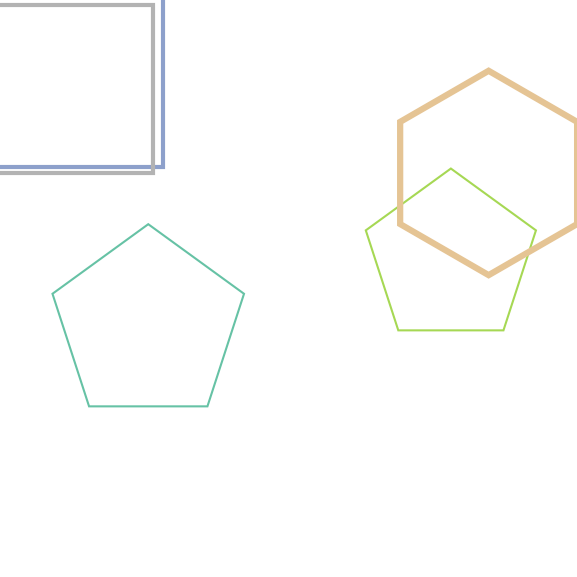[{"shape": "pentagon", "thickness": 1, "radius": 0.87, "center": [0.257, 0.437]}, {"shape": "square", "thickness": 2, "radius": 0.89, "center": [0.104, 0.888]}, {"shape": "pentagon", "thickness": 1, "radius": 0.77, "center": [0.781, 0.552]}, {"shape": "hexagon", "thickness": 3, "radius": 0.88, "center": [0.846, 0.7]}, {"shape": "square", "thickness": 2, "radius": 0.73, "center": [0.12, 0.844]}]